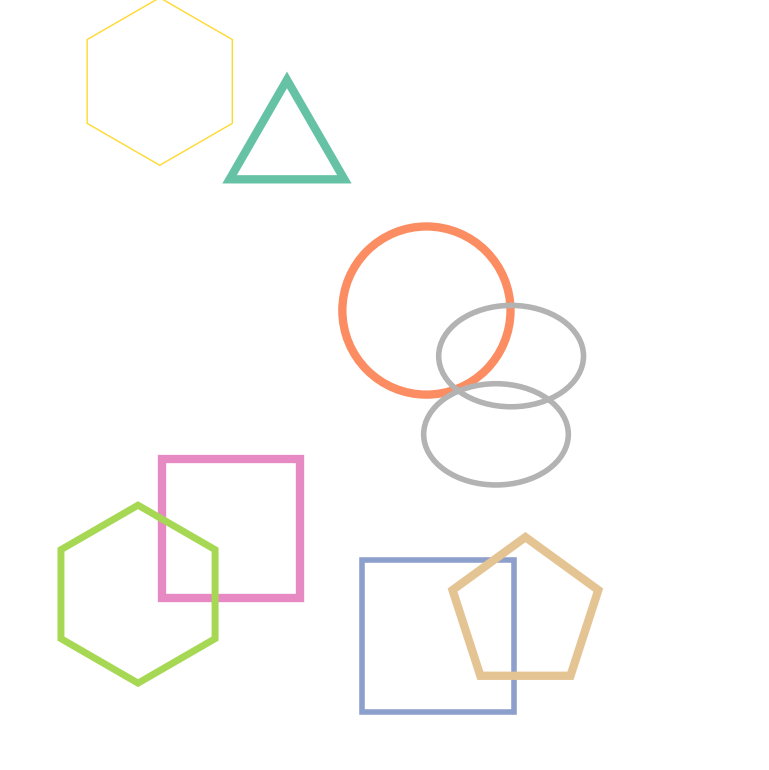[{"shape": "triangle", "thickness": 3, "radius": 0.43, "center": [0.373, 0.81]}, {"shape": "circle", "thickness": 3, "radius": 0.55, "center": [0.554, 0.597]}, {"shape": "square", "thickness": 2, "radius": 0.49, "center": [0.569, 0.174]}, {"shape": "square", "thickness": 3, "radius": 0.45, "center": [0.3, 0.314]}, {"shape": "hexagon", "thickness": 2.5, "radius": 0.58, "center": [0.179, 0.228]}, {"shape": "hexagon", "thickness": 0.5, "radius": 0.54, "center": [0.207, 0.894]}, {"shape": "pentagon", "thickness": 3, "radius": 0.5, "center": [0.682, 0.203]}, {"shape": "oval", "thickness": 2, "radius": 0.47, "center": [0.644, 0.436]}, {"shape": "oval", "thickness": 2, "radius": 0.47, "center": [0.664, 0.538]}]